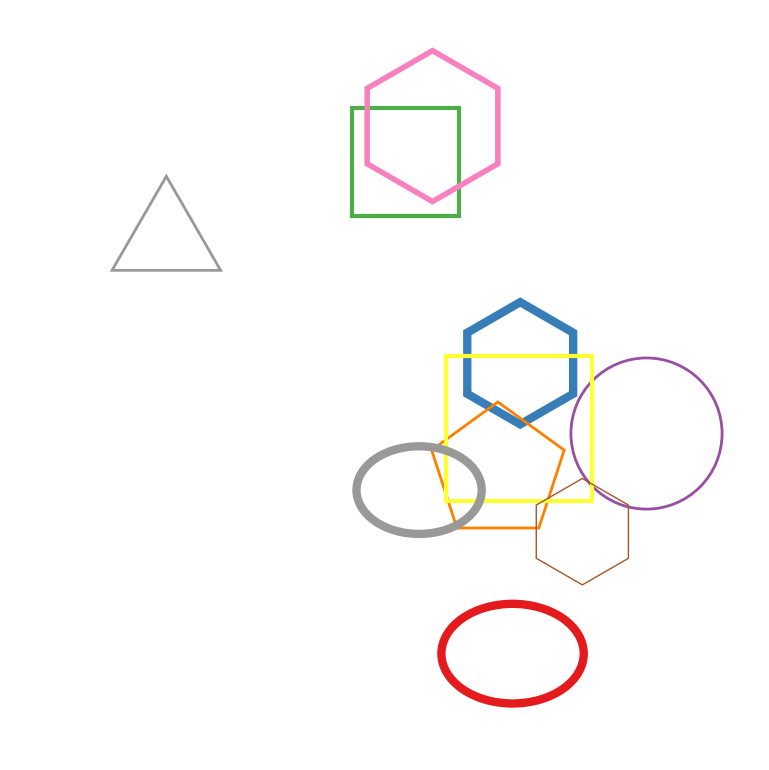[{"shape": "oval", "thickness": 3, "radius": 0.46, "center": [0.666, 0.151]}, {"shape": "hexagon", "thickness": 3, "radius": 0.4, "center": [0.676, 0.528]}, {"shape": "square", "thickness": 1.5, "radius": 0.35, "center": [0.527, 0.79]}, {"shape": "circle", "thickness": 1, "radius": 0.49, "center": [0.84, 0.437]}, {"shape": "pentagon", "thickness": 1, "radius": 0.45, "center": [0.647, 0.387]}, {"shape": "square", "thickness": 1.5, "radius": 0.47, "center": [0.674, 0.443]}, {"shape": "hexagon", "thickness": 0.5, "radius": 0.35, "center": [0.756, 0.31]}, {"shape": "hexagon", "thickness": 2, "radius": 0.49, "center": [0.562, 0.836]}, {"shape": "triangle", "thickness": 1, "radius": 0.41, "center": [0.216, 0.69]}, {"shape": "oval", "thickness": 3, "radius": 0.41, "center": [0.544, 0.364]}]